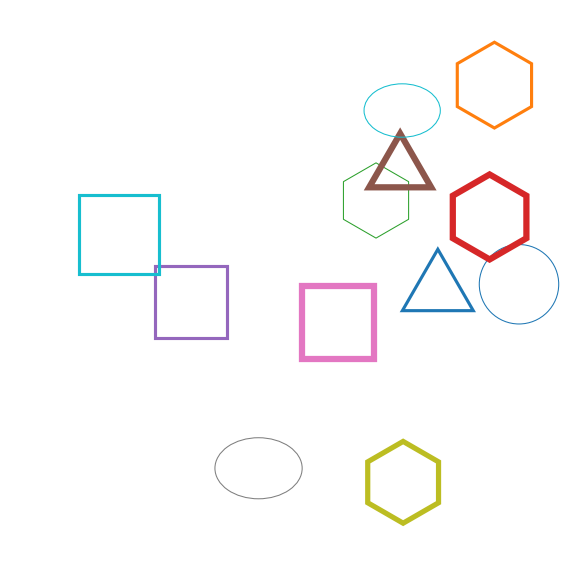[{"shape": "circle", "thickness": 0.5, "radius": 0.34, "center": [0.899, 0.507]}, {"shape": "triangle", "thickness": 1.5, "radius": 0.35, "center": [0.758, 0.497]}, {"shape": "hexagon", "thickness": 1.5, "radius": 0.37, "center": [0.856, 0.852]}, {"shape": "hexagon", "thickness": 0.5, "radius": 0.33, "center": [0.651, 0.652]}, {"shape": "hexagon", "thickness": 3, "radius": 0.37, "center": [0.848, 0.623]}, {"shape": "square", "thickness": 1.5, "radius": 0.31, "center": [0.331, 0.476]}, {"shape": "triangle", "thickness": 3, "radius": 0.31, "center": [0.693, 0.706]}, {"shape": "square", "thickness": 3, "radius": 0.31, "center": [0.585, 0.441]}, {"shape": "oval", "thickness": 0.5, "radius": 0.38, "center": [0.448, 0.188]}, {"shape": "hexagon", "thickness": 2.5, "radius": 0.35, "center": [0.698, 0.164]}, {"shape": "square", "thickness": 1.5, "radius": 0.34, "center": [0.206, 0.593]}, {"shape": "oval", "thickness": 0.5, "radius": 0.33, "center": [0.696, 0.808]}]